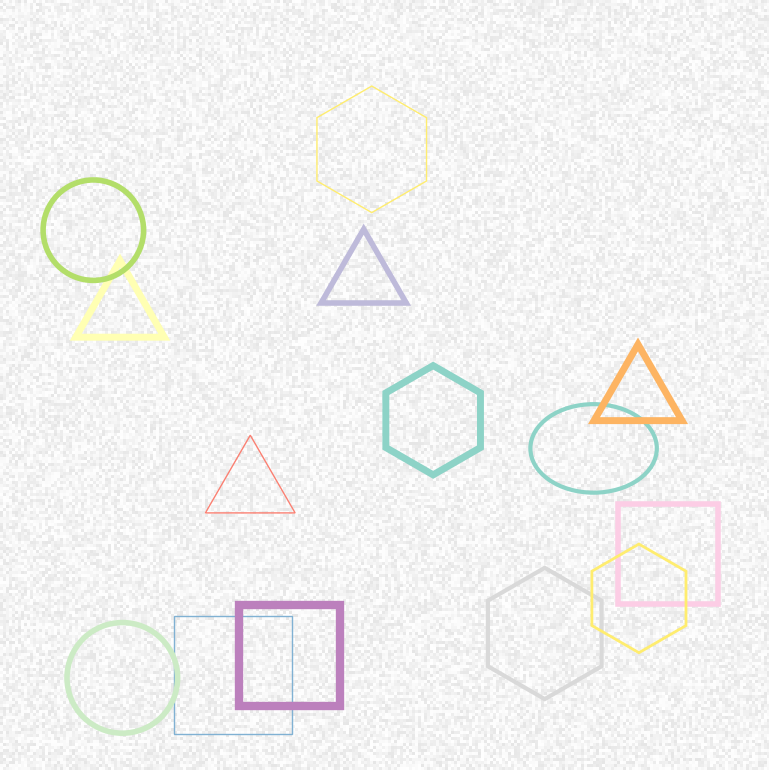[{"shape": "hexagon", "thickness": 2.5, "radius": 0.35, "center": [0.563, 0.454]}, {"shape": "oval", "thickness": 1.5, "radius": 0.41, "center": [0.771, 0.418]}, {"shape": "triangle", "thickness": 2.5, "radius": 0.33, "center": [0.156, 0.595]}, {"shape": "triangle", "thickness": 2, "radius": 0.32, "center": [0.472, 0.638]}, {"shape": "triangle", "thickness": 0.5, "radius": 0.34, "center": [0.325, 0.368]}, {"shape": "square", "thickness": 0.5, "radius": 0.38, "center": [0.302, 0.123]}, {"shape": "triangle", "thickness": 2.5, "radius": 0.33, "center": [0.829, 0.487]}, {"shape": "circle", "thickness": 2, "radius": 0.33, "center": [0.121, 0.701]}, {"shape": "square", "thickness": 2, "radius": 0.32, "center": [0.867, 0.28]}, {"shape": "hexagon", "thickness": 1.5, "radius": 0.43, "center": [0.707, 0.177]}, {"shape": "square", "thickness": 3, "radius": 0.33, "center": [0.376, 0.149]}, {"shape": "circle", "thickness": 2, "radius": 0.36, "center": [0.159, 0.12]}, {"shape": "hexagon", "thickness": 1, "radius": 0.35, "center": [0.83, 0.223]}, {"shape": "hexagon", "thickness": 0.5, "radius": 0.41, "center": [0.483, 0.806]}]